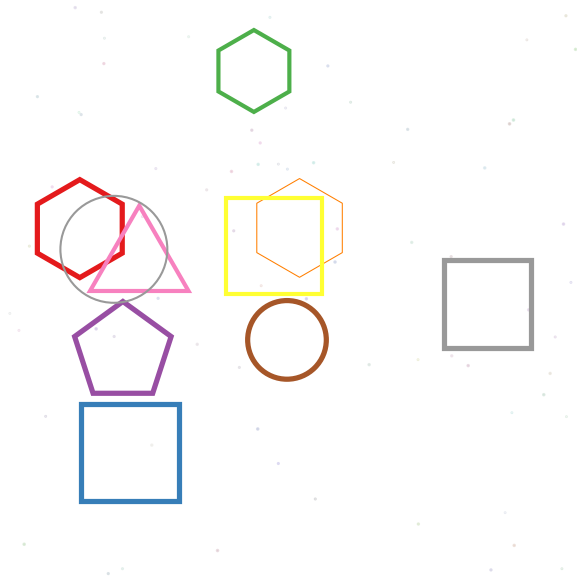[{"shape": "hexagon", "thickness": 2.5, "radius": 0.42, "center": [0.138, 0.603]}, {"shape": "square", "thickness": 2.5, "radius": 0.42, "center": [0.225, 0.215]}, {"shape": "hexagon", "thickness": 2, "radius": 0.35, "center": [0.44, 0.876]}, {"shape": "pentagon", "thickness": 2.5, "radius": 0.44, "center": [0.213, 0.389]}, {"shape": "hexagon", "thickness": 0.5, "radius": 0.43, "center": [0.519, 0.604]}, {"shape": "square", "thickness": 2, "radius": 0.42, "center": [0.475, 0.573]}, {"shape": "circle", "thickness": 2.5, "radius": 0.34, "center": [0.497, 0.411]}, {"shape": "triangle", "thickness": 2, "radius": 0.49, "center": [0.241, 0.545]}, {"shape": "square", "thickness": 2.5, "radius": 0.38, "center": [0.844, 0.473]}, {"shape": "circle", "thickness": 1, "radius": 0.46, "center": [0.197, 0.567]}]